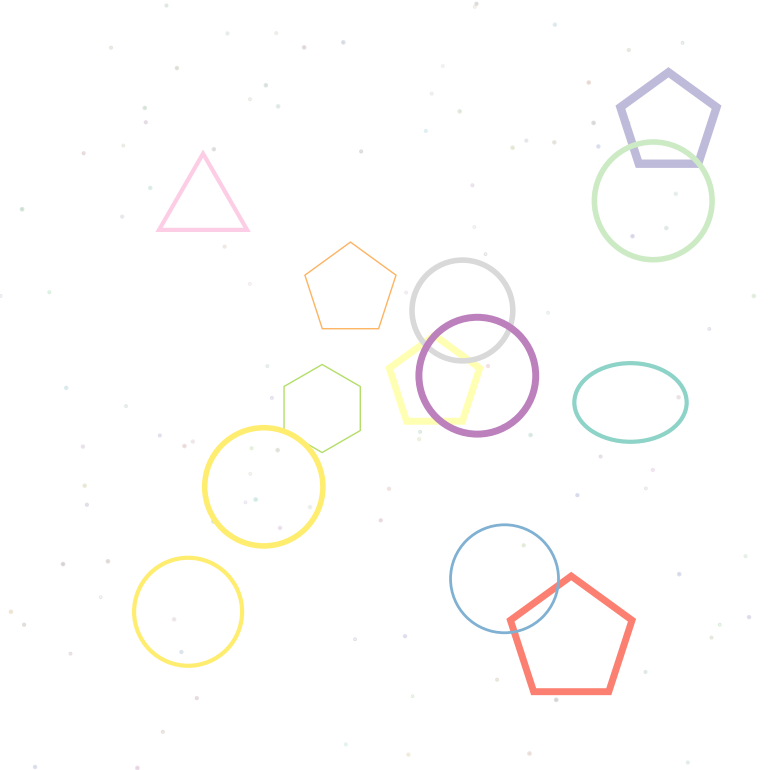[{"shape": "oval", "thickness": 1.5, "radius": 0.36, "center": [0.819, 0.477]}, {"shape": "pentagon", "thickness": 2.5, "radius": 0.31, "center": [0.564, 0.503]}, {"shape": "pentagon", "thickness": 3, "radius": 0.33, "center": [0.868, 0.84]}, {"shape": "pentagon", "thickness": 2.5, "radius": 0.42, "center": [0.742, 0.169]}, {"shape": "circle", "thickness": 1, "radius": 0.35, "center": [0.655, 0.248]}, {"shape": "pentagon", "thickness": 0.5, "radius": 0.31, "center": [0.455, 0.623]}, {"shape": "hexagon", "thickness": 0.5, "radius": 0.29, "center": [0.418, 0.469]}, {"shape": "triangle", "thickness": 1.5, "radius": 0.33, "center": [0.264, 0.734]}, {"shape": "circle", "thickness": 2, "radius": 0.33, "center": [0.601, 0.597]}, {"shape": "circle", "thickness": 2.5, "radius": 0.38, "center": [0.62, 0.512]}, {"shape": "circle", "thickness": 2, "radius": 0.38, "center": [0.848, 0.739]}, {"shape": "circle", "thickness": 1.5, "radius": 0.35, "center": [0.244, 0.205]}, {"shape": "circle", "thickness": 2, "radius": 0.38, "center": [0.343, 0.368]}]